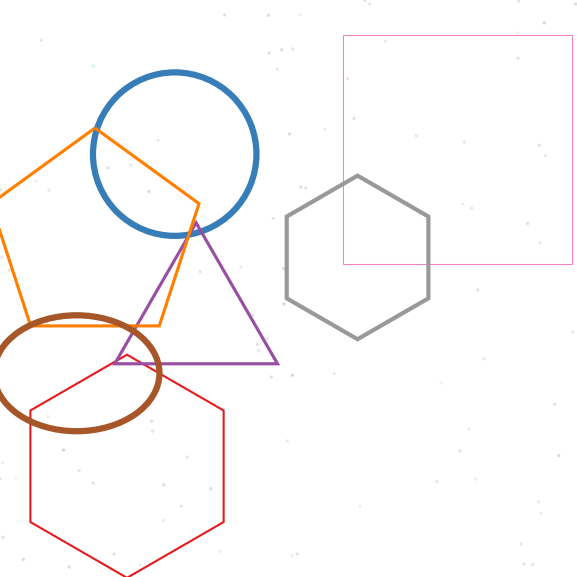[{"shape": "hexagon", "thickness": 1, "radius": 0.97, "center": [0.22, 0.192]}, {"shape": "circle", "thickness": 3, "radius": 0.71, "center": [0.303, 0.732]}, {"shape": "triangle", "thickness": 1.5, "radius": 0.81, "center": [0.34, 0.451]}, {"shape": "pentagon", "thickness": 1.5, "radius": 0.95, "center": [0.164, 0.588]}, {"shape": "oval", "thickness": 3, "radius": 0.72, "center": [0.133, 0.353]}, {"shape": "square", "thickness": 0.5, "radius": 0.99, "center": [0.792, 0.741]}, {"shape": "hexagon", "thickness": 2, "radius": 0.71, "center": [0.619, 0.553]}]